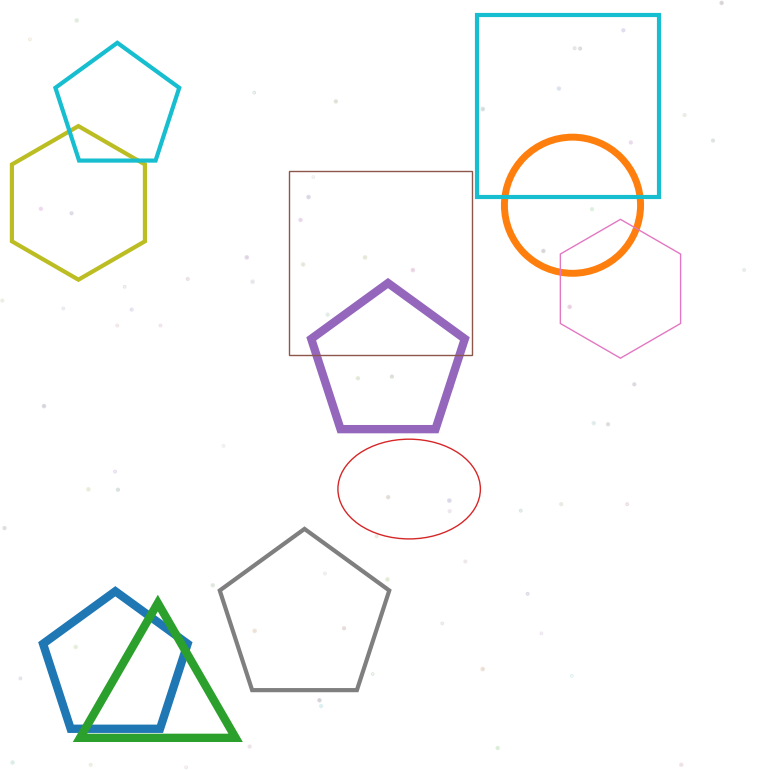[{"shape": "pentagon", "thickness": 3, "radius": 0.49, "center": [0.15, 0.133]}, {"shape": "circle", "thickness": 2.5, "radius": 0.44, "center": [0.743, 0.733]}, {"shape": "triangle", "thickness": 3, "radius": 0.58, "center": [0.205, 0.1]}, {"shape": "oval", "thickness": 0.5, "radius": 0.46, "center": [0.531, 0.365]}, {"shape": "pentagon", "thickness": 3, "radius": 0.52, "center": [0.504, 0.528]}, {"shape": "square", "thickness": 0.5, "radius": 0.59, "center": [0.494, 0.658]}, {"shape": "hexagon", "thickness": 0.5, "radius": 0.45, "center": [0.806, 0.625]}, {"shape": "pentagon", "thickness": 1.5, "radius": 0.58, "center": [0.395, 0.197]}, {"shape": "hexagon", "thickness": 1.5, "radius": 0.5, "center": [0.102, 0.737]}, {"shape": "pentagon", "thickness": 1.5, "radius": 0.42, "center": [0.152, 0.86]}, {"shape": "square", "thickness": 1.5, "radius": 0.59, "center": [0.737, 0.862]}]